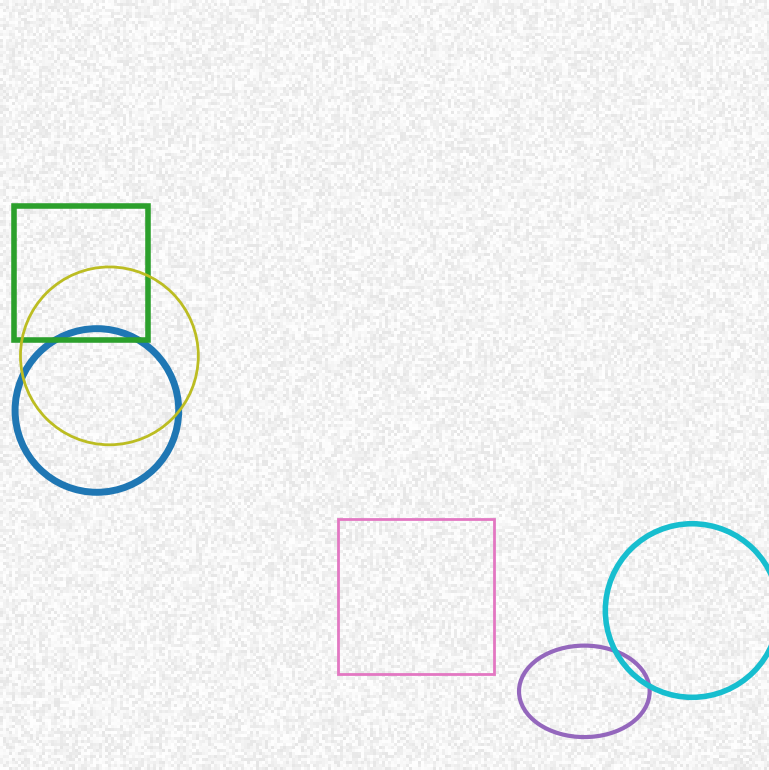[{"shape": "circle", "thickness": 2.5, "radius": 0.53, "center": [0.126, 0.467]}, {"shape": "square", "thickness": 2, "radius": 0.43, "center": [0.105, 0.646]}, {"shape": "oval", "thickness": 1.5, "radius": 0.42, "center": [0.759, 0.102]}, {"shape": "square", "thickness": 1, "radius": 0.5, "center": [0.54, 0.225]}, {"shape": "circle", "thickness": 1, "radius": 0.58, "center": [0.142, 0.538]}, {"shape": "circle", "thickness": 2, "radius": 0.56, "center": [0.899, 0.207]}]